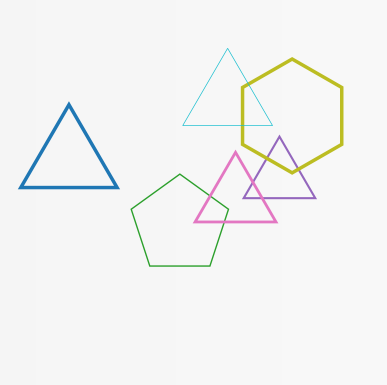[{"shape": "triangle", "thickness": 2.5, "radius": 0.72, "center": [0.178, 0.585]}, {"shape": "pentagon", "thickness": 1, "radius": 0.66, "center": [0.464, 0.416]}, {"shape": "triangle", "thickness": 1.5, "radius": 0.53, "center": [0.721, 0.539]}, {"shape": "triangle", "thickness": 2, "radius": 0.6, "center": [0.608, 0.484]}, {"shape": "hexagon", "thickness": 2.5, "radius": 0.74, "center": [0.754, 0.699]}, {"shape": "triangle", "thickness": 0.5, "radius": 0.67, "center": [0.587, 0.741]}]